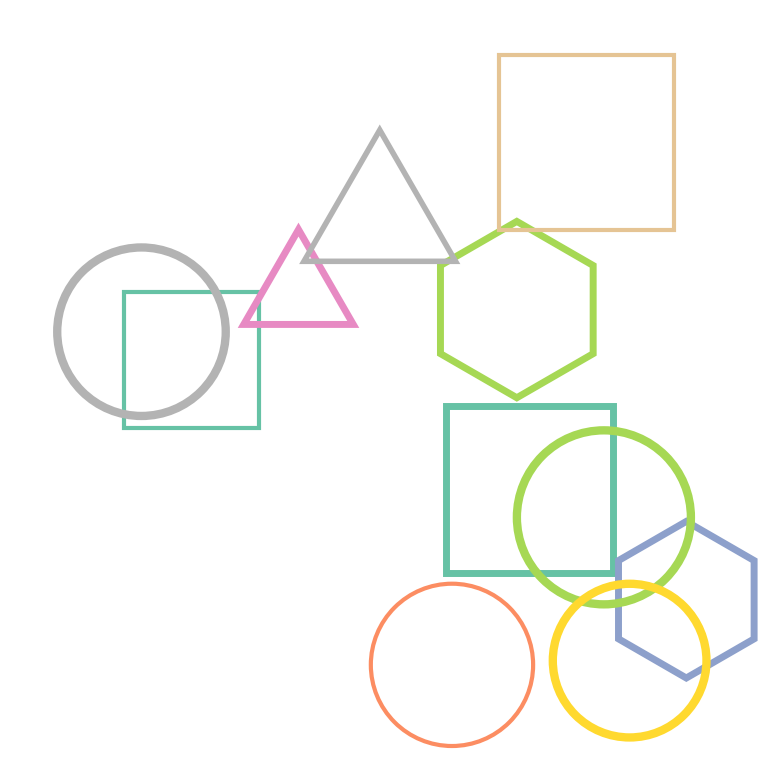[{"shape": "square", "thickness": 2.5, "radius": 0.54, "center": [0.688, 0.364]}, {"shape": "square", "thickness": 1.5, "radius": 0.44, "center": [0.249, 0.533]}, {"shape": "circle", "thickness": 1.5, "radius": 0.53, "center": [0.587, 0.137]}, {"shape": "hexagon", "thickness": 2.5, "radius": 0.51, "center": [0.891, 0.221]}, {"shape": "triangle", "thickness": 2.5, "radius": 0.41, "center": [0.388, 0.62]}, {"shape": "hexagon", "thickness": 2.5, "radius": 0.57, "center": [0.671, 0.598]}, {"shape": "circle", "thickness": 3, "radius": 0.56, "center": [0.784, 0.328]}, {"shape": "circle", "thickness": 3, "radius": 0.5, "center": [0.818, 0.142]}, {"shape": "square", "thickness": 1.5, "radius": 0.57, "center": [0.762, 0.815]}, {"shape": "triangle", "thickness": 2, "radius": 0.57, "center": [0.493, 0.717]}, {"shape": "circle", "thickness": 3, "radius": 0.55, "center": [0.184, 0.569]}]